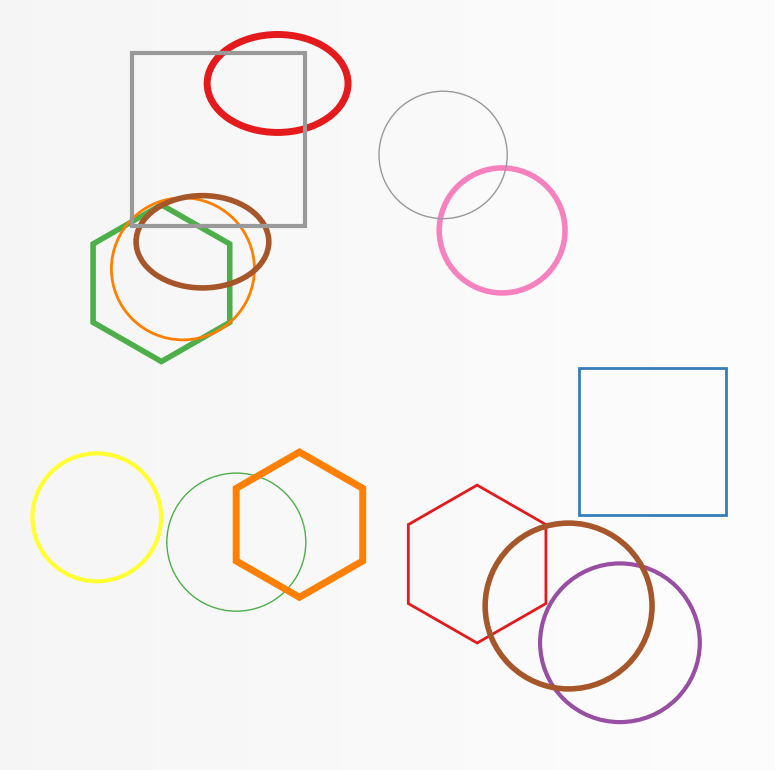[{"shape": "hexagon", "thickness": 1, "radius": 0.51, "center": [0.616, 0.267]}, {"shape": "oval", "thickness": 2.5, "radius": 0.45, "center": [0.358, 0.892]}, {"shape": "square", "thickness": 1, "radius": 0.47, "center": [0.842, 0.427]}, {"shape": "hexagon", "thickness": 2, "radius": 0.51, "center": [0.208, 0.632]}, {"shape": "circle", "thickness": 0.5, "radius": 0.45, "center": [0.305, 0.296]}, {"shape": "circle", "thickness": 1.5, "radius": 0.52, "center": [0.8, 0.165]}, {"shape": "circle", "thickness": 1, "radius": 0.46, "center": [0.236, 0.651]}, {"shape": "hexagon", "thickness": 2.5, "radius": 0.47, "center": [0.386, 0.319]}, {"shape": "circle", "thickness": 1.5, "radius": 0.42, "center": [0.125, 0.328]}, {"shape": "circle", "thickness": 2, "radius": 0.54, "center": [0.734, 0.213]}, {"shape": "oval", "thickness": 2, "radius": 0.43, "center": [0.261, 0.686]}, {"shape": "circle", "thickness": 2, "radius": 0.41, "center": [0.648, 0.701]}, {"shape": "circle", "thickness": 0.5, "radius": 0.41, "center": [0.572, 0.799]}, {"shape": "square", "thickness": 1.5, "radius": 0.56, "center": [0.282, 0.819]}]